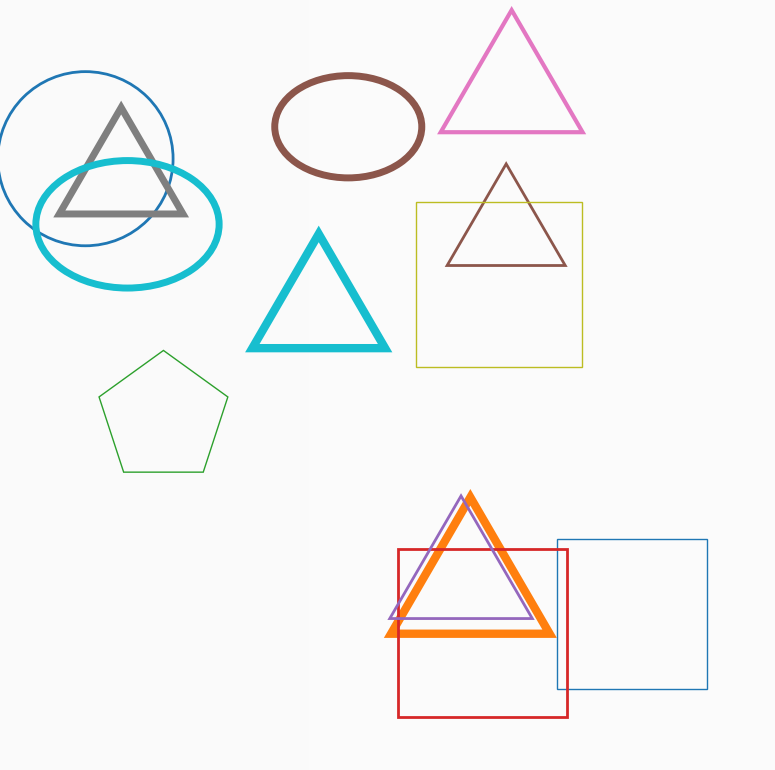[{"shape": "square", "thickness": 0.5, "radius": 0.49, "center": [0.816, 0.203]}, {"shape": "circle", "thickness": 1, "radius": 0.57, "center": [0.11, 0.794]}, {"shape": "triangle", "thickness": 3, "radius": 0.59, "center": [0.607, 0.236]}, {"shape": "pentagon", "thickness": 0.5, "radius": 0.44, "center": [0.211, 0.458]}, {"shape": "square", "thickness": 1, "radius": 0.54, "center": [0.622, 0.178]}, {"shape": "triangle", "thickness": 1, "radius": 0.53, "center": [0.595, 0.25]}, {"shape": "oval", "thickness": 2.5, "radius": 0.47, "center": [0.449, 0.835]}, {"shape": "triangle", "thickness": 1, "radius": 0.44, "center": [0.653, 0.699]}, {"shape": "triangle", "thickness": 1.5, "radius": 0.53, "center": [0.66, 0.881]}, {"shape": "triangle", "thickness": 2.5, "radius": 0.46, "center": [0.156, 0.768]}, {"shape": "square", "thickness": 0.5, "radius": 0.53, "center": [0.644, 0.631]}, {"shape": "triangle", "thickness": 3, "radius": 0.49, "center": [0.411, 0.597]}, {"shape": "oval", "thickness": 2.5, "radius": 0.59, "center": [0.165, 0.709]}]